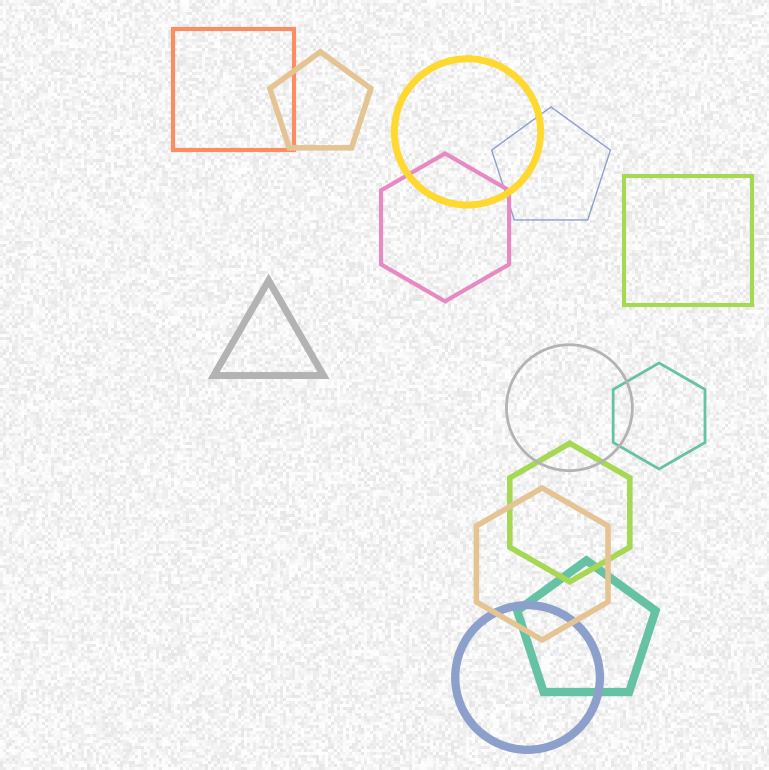[{"shape": "hexagon", "thickness": 1, "radius": 0.34, "center": [0.856, 0.46]}, {"shape": "pentagon", "thickness": 3, "radius": 0.47, "center": [0.762, 0.178]}, {"shape": "square", "thickness": 1.5, "radius": 0.39, "center": [0.303, 0.884]}, {"shape": "circle", "thickness": 3, "radius": 0.47, "center": [0.685, 0.12]}, {"shape": "pentagon", "thickness": 0.5, "radius": 0.41, "center": [0.716, 0.78]}, {"shape": "hexagon", "thickness": 1.5, "radius": 0.48, "center": [0.578, 0.705]}, {"shape": "square", "thickness": 1.5, "radius": 0.42, "center": [0.894, 0.688]}, {"shape": "hexagon", "thickness": 2, "radius": 0.45, "center": [0.74, 0.334]}, {"shape": "circle", "thickness": 2.5, "radius": 0.47, "center": [0.607, 0.829]}, {"shape": "hexagon", "thickness": 2, "radius": 0.49, "center": [0.704, 0.268]}, {"shape": "pentagon", "thickness": 2, "radius": 0.34, "center": [0.416, 0.864]}, {"shape": "triangle", "thickness": 2.5, "radius": 0.41, "center": [0.349, 0.553]}, {"shape": "circle", "thickness": 1, "radius": 0.41, "center": [0.739, 0.471]}]